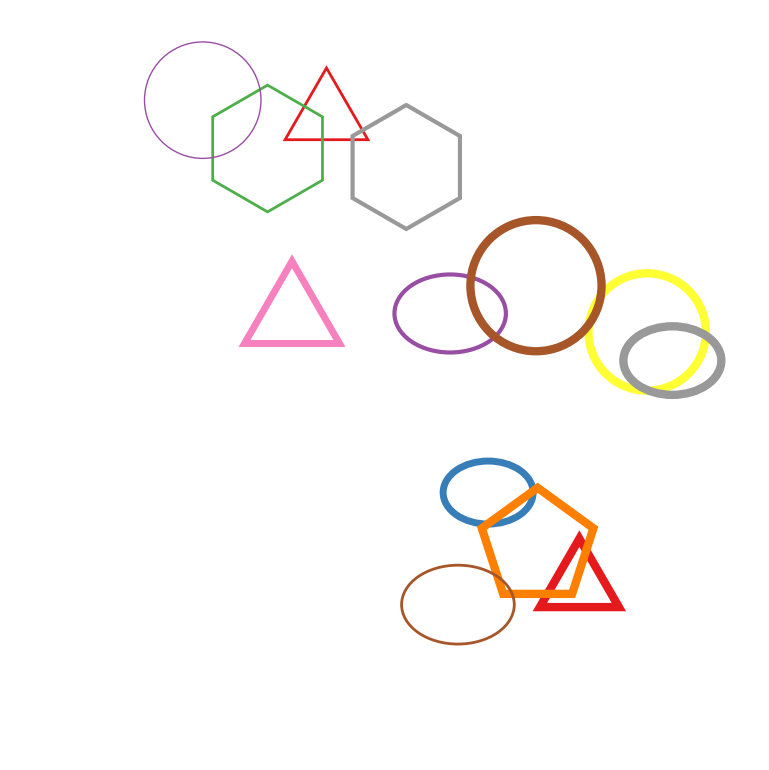[{"shape": "triangle", "thickness": 3, "radius": 0.3, "center": [0.752, 0.241]}, {"shape": "triangle", "thickness": 1, "radius": 0.31, "center": [0.424, 0.85]}, {"shape": "oval", "thickness": 2.5, "radius": 0.29, "center": [0.634, 0.36]}, {"shape": "hexagon", "thickness": 1, "radius": 0.41, "center": [0.347, 0.807]}, {"shape": "oval", "thickness": 1.5, "radius": 0.36, "center": [0.585, 0.593]}, {"shape": "circle", "thickness": 0.5, "radius": 0.38, "center": [0.263, 0.87]}, {"shape": "pentagon", "thickness": 3, "radius": 0.38, "center": [0.698, 0.29]}, {"shape": "circle", "thickness": 3, "radius": 0.38, "center": [0.841, 0.569]}, {"shape": "circle", "thickness": 3, "radius": 0.43, "center": [0.696, 0.629]}, {"shape": "oval", "thickness": 1, "radius": 0.37, "center": [0.595, 0.215]}, {"shape": "triangle", "thickness": 2.5, "radius": 0.36, "center": [0.379, 0.59]}, {"shape": "hexagon", "thickness": 1.5, "radius": 0.4, "center": [0.528, 0.783]}, {"shape": "oval", "thickness": 3, "radius": 0.32, "center": [0.873, 0.532]}]